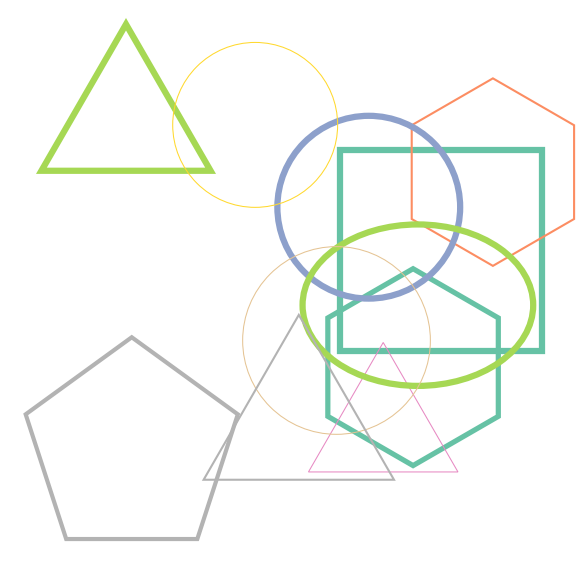[{"shape": "square", "thickness": 3, "radius": 0.87, "center": [0.764, 0.565]}, {"shape": "hexagon", "thickness": 2.5, "radius": 0.85, "center": [0.715, 0.363]}, {"shape": "hexagon", "thickness": 1, "radius": 0.81, "center": [0.854, 0.701]}, {"shape": "circle", "thickness": 3, "radius": 0.79, "center": [0.639, 0.64]}, {"shape": "triangle", "thickness": 0.5, "radius": 0.75, "center": [0.664, 0.257]}, {"shape": "oval", "thickness": 3, "radius": 1.0, "center": [0.724, 0.471]}, {"shape": "triangle", "thickness": 3, "radius": 0.85, "center": [0.218, 0.788]}, {"shape": "circle", "thickness": 0.5, "radius": 0.71, "center": [0.442, 0.783]}, {"shape": "circle", "thickness": 0.5, "radius": 0.81, "center": [0.583, 0.41]}, {"shape": "pentagon", "thickness": 2, "radius": 0.97, "center": [0.228, 0.222]}, {"shape": "triangle", "thickness": 1, "radius": 0.95, "center": [0.517, 0.264]}]